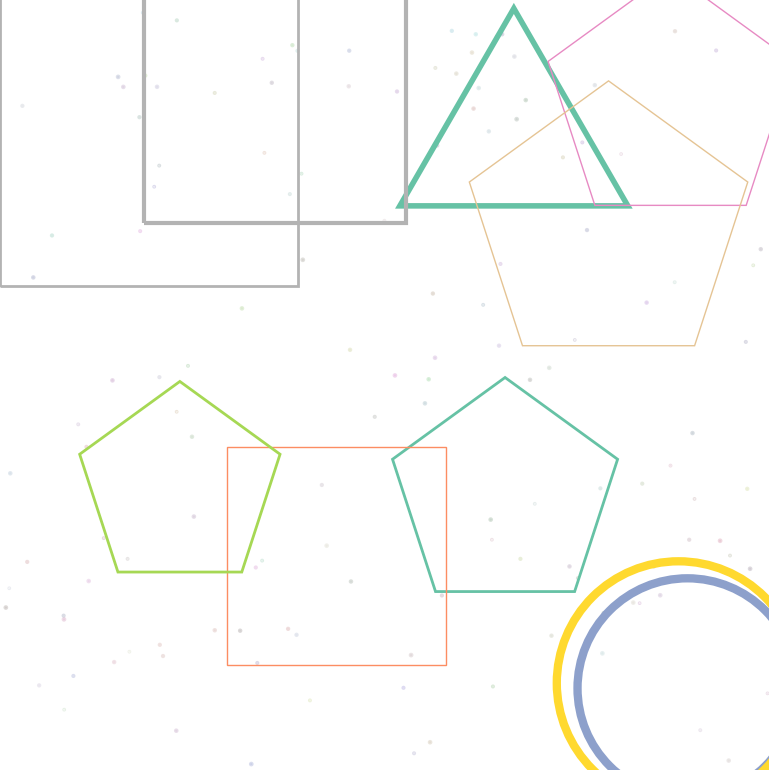[{"shape": "triangle", "thickness": 2, "radius": 0.85, "center": [0.667, 0.818]}, {"shape": "pentagon", "thickness": 1, "radius": 0.77, "center": [0.656, 0.356]}, {"shape": "square", "thickness": 0.5, "radius": 0.71, "center": [0.437, 0.278]}, {"shape": "circle", "thickness": 3, "radius": 0.71, "center": [0.893, 0.106]}, {"shape": "pentagon", "thickness": 0.5, "radius": 0.84, "center": [0.871, 0.869]}, {"shape": "pentagon", "thickness": 1, "radius": 0.68, "center": [0.234, 0.368]}, {"shape": "circle", "thickness": 3, "radius": 0.79, "center": [0.881, 0.113]}, {"shape": "pentagon", "thickness": 0.5, "radius": 0.95, "center": [0.79, 0.705]}, {"shape": "square", "thickness": 1.5, "radius": 0.85, "center": [0.357, 0.881]}, {"shape": "square", "thickness": 1, "radius": 0.97, "center": [0.193, 0.821]}]